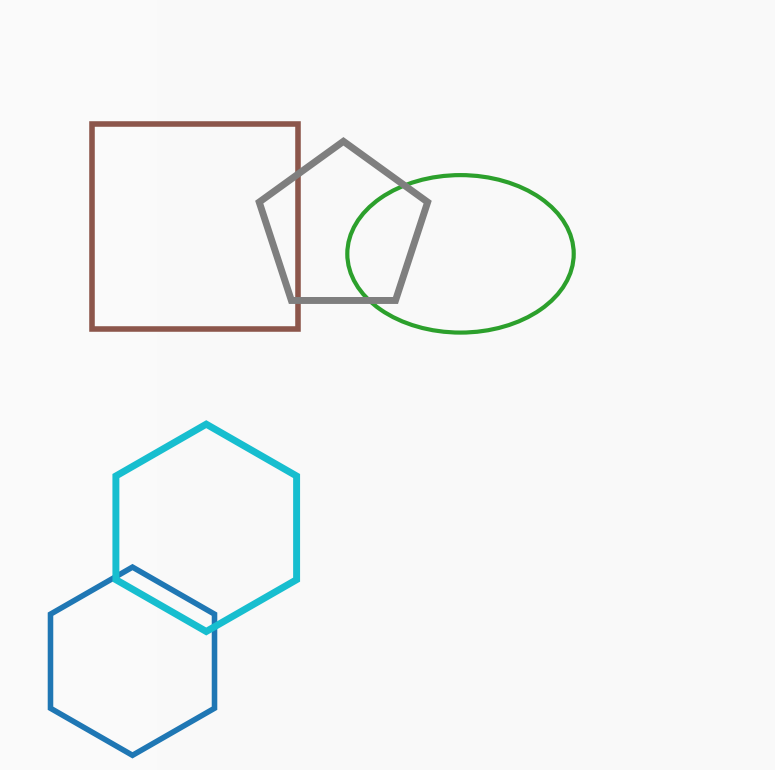[{"shape": "hexagon", "thickness": 2, "radius": 0.61, "center": [0.171, 0.141]}, {"shape": "oval", "thickness": 1.5, "radius": 0.73, "center": [0.594, 0.67]}, {"shape": "square", "thickness": 2, "radius": 0.66, "center": [0.251, 0.706]}, {"shape": "pentagon", "thickness": 2.5, "radius": 0.57, "center": [0.443, 0.702]}, {"shape": "hexagon", "thickness": 2.5, "radius": 0.67, "center": [0.266, 0.315]}]